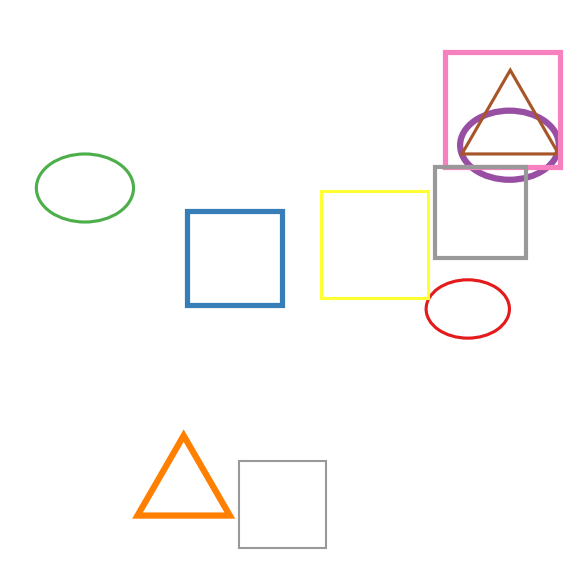[{"shape": "oval", "thickness": 1.5, "radius": 0.36, "center": [0.81, 0.464]}, {"shape": "square", "thickness": 2.5, "radius": 0.41, "center": [0.406, 0.552]}, {"shape": "oval", "thickness": 1.5, "radius": 0.42, "center": [0.147, 0.674]}, {"shape": "oval", "thickness": 3, "radius": 0.43, "center": [0.882, 0.748]}, {"shape": "triangle", "thickness": 3, "radius": 0.46, "center": [0.318, 0.153]}, {"shape": "square", "thickness": 1.5, "radius": 0.46, "center": [0.648, 0.576]}, {"shape": "triangle", "thickness": 1.5, "radius": 0.48, "center": [0.884, 0.781]}, {"shape": "square", "thickness": 2.5, "radius": 0.5, "center": [0.87, 0.81]}, {"shape": "square", "thickness": 1, "radius": 0.38, "center": [0.489, 0.126]}, {"shape": "square", "thickness": 2, "radius": 0.39, "center": [0.832, 0.631]}]